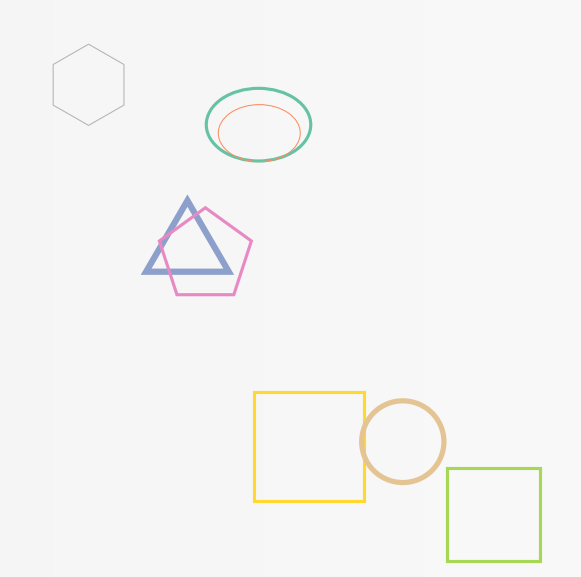[{"shape": "oval", "thickness": 1.5, "radius": 0.45, "center": [0.445, 0.783]}, {"shape": "oval", "thickness": 0.5, "radius": 0.35, "center": [0.446, 0.769]}, {"shape": "triangle", "thickness": 3, "radius": 0.41, "center": [0.322, 0.57]}, {"shape": "pentagon", "thickness": 1.5, "radius": 0.42, "center": [0.353, 0.556]}, {"shape": "square", "thickness": 1.5, "radius": 0.4, "center": [0.849, 0.108]}, {"shape": "square", "thickness": 1.5, "radius": 0.47, "center": [0.532, 0.225]}, {"shape": "circle", "thickness": 2.5, "radius": 0.35, "center": [0.693, 0.234]}, {"shape": "hexagon", "thickness": 0.5, "radius": 0.35, "center": [0.152, 0.852]}]